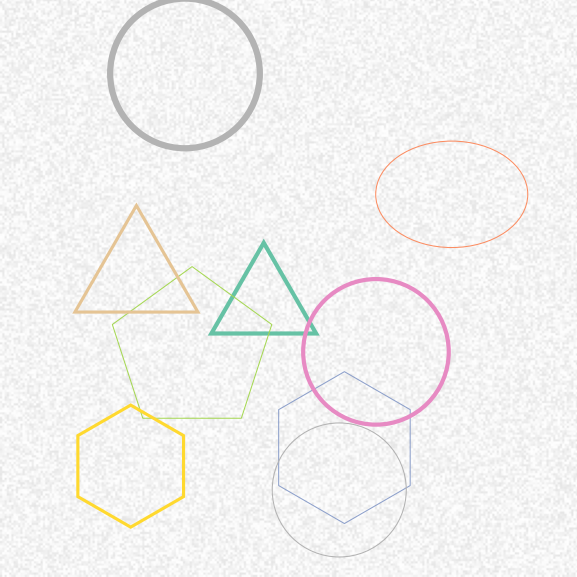[{"shape": "triangle", "thickness": 2, "radius": 0.52, "center": [0.457, 0.474]}, {"shape": "oval", "thickness": 0.5, "radius": 0.66, "center": [0.782, 0.663]}, {"shape": "hexagon", "thickness": 0.5, "radius": 0.66, "center": [0.596, 0.224]}, {"shape": "circle", "thickness": 2, "radius": 0.63, "center": [0.651, 0.39]}, {"shape": "pentagon", "thickness": 0.5, "radius": 0.73, "center": [0.333, 0.392]}, {"shape": "hexagon", "thickness": 1.5, "radius": 0.53, "center": [0.226, 0.192]}, {"shape": "triangle", "thickness": 1.5, "radius": 0.61, "center": [0.236, 0.52]}, {"shape": "circle", "thickness": 0.5, "radius": 0.58, "center": [0.587, 0.151]}, {"shape": "circle", "thickness": 3, "radius": 0.65, "center": [0.32, 0.872]}]